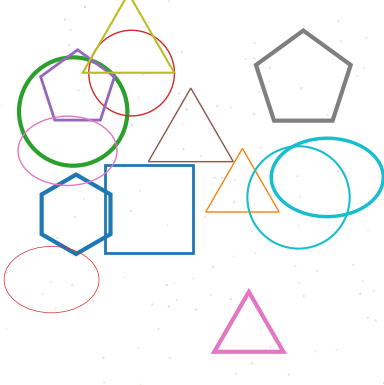[{"shape": "square", "thickness": 2, "radius": 0.57, "center": [0.387, 0.457]}, {"shape": "hexagon", "thickness": 3, "radius": 0.52, "center": [0.198, 0.443]}, {"shape": "triangle", "thickness": 1, "radius": 0.55, "center": [0.63, 0.504]}, {"shape": "circle", "thickness": 3, "radius": 0.7, "center": [0.19, 0.71]}, {"shape": "circle", "thickness": 1, "radius": 0.56, "center": [0.342, 0.81]}, {"shape": "oval", "thickness": 0.5, "radius": 0.62, "center": [0.134, 0.274]}, {"shape": "pentagon", "thickness": 2, "radius": 0.5, "center": [0.201, 0.77]}, {"shape": "triangle", "thickness": 1, "radius": 0.64, "center": [0.496, 0.644]}, {"shape": "oval", "thickness": 1, "radius": 0.64, "center": [0.175, 0.608]}, {"shape": "triangle", "thickness": 3, "radius": 0.52, "center": [0.646, 0.138]}, {"shape": "pentagon", "thickness": 3, "radius": 0.65, "center": [0.788, 0.791]}, {"shape": "triangle", "thickness": 1.5, "radius": 0.69, "center": [0.334, 0.88]}, {"shape": "circle", "thickness": 1.5, "radius": 0.66, "center": [0.775, 0.487]}, {"shape": "oval", "thickness": 2.5, "radius": 0.73, "center": [0.85, 0.539]}]